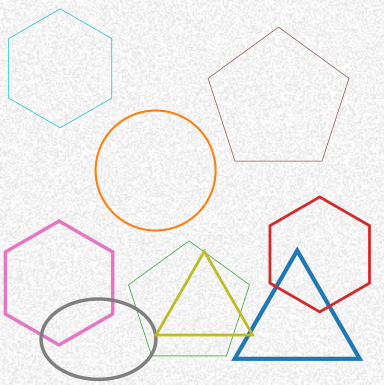[{"shape": "triangle", "thickness": 3, "radius": 0.94, "center": [0.772, 0.162]}, {"shape": "circle", "thickness": 1.5, "radius": 0.78, "center": [0.404, 0.557]}, {"shape": "pentagon", "thickness": 0.5, "radius": 0.83, "center": [0.491, 0.209]}, {"shape": "hexagon", "thickness": 2, "radius": 0.75, "center": [0.83, 0.339]}, {"shape": "pentagon", "thickness": 0.5, "radius": 0.96, "center": [0.723, 0.737]}, {"shape": "hexagon", "thickness": 2.5, "radius": 0.8, "center": [0.153, 0.265]}, {"shape": "oval", "thickness": 2.5, "radius": 0.75, "center": [0.256, 0.119]}, {"shape": "triangle", "thickness": 2, "radius": 0.72, "center": [0.531, 0.202]}, {"shape": "hexagon", "thickness": 0.5, "radius": 0.77, "center": [0.156, 0.823]}]